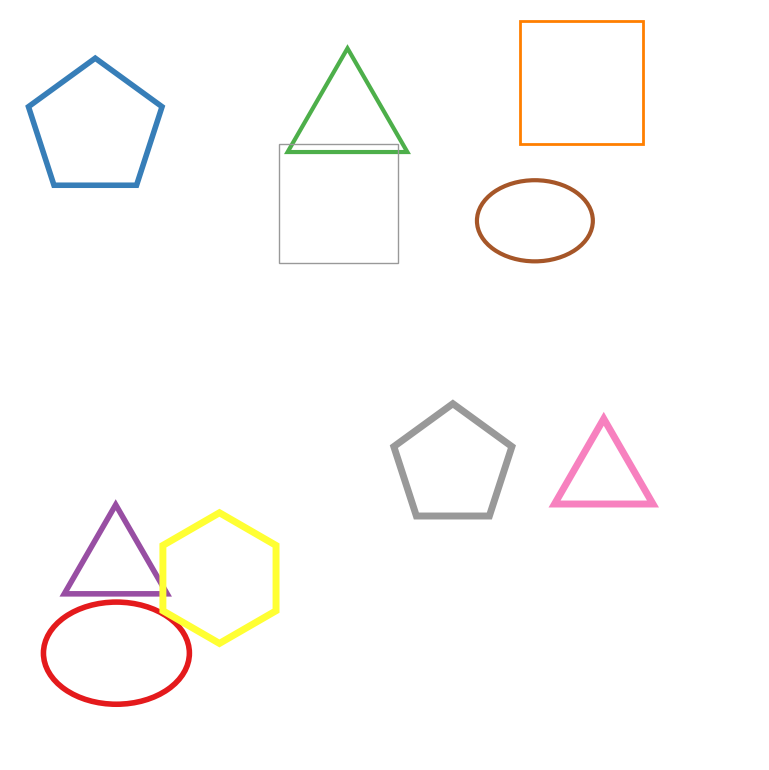[{"shape": "oval", "thickness": 2, "radius": 0.47, "center": [0.151, 0.152]}, {"shape": "pentagon", "thickness": 2, "radius": 0.46, "center": [0.124, 0.833]}, {"shape": "triangle", "thickness": 1.5, "radius": 0.45, "center": [0.451, 0.847]}, {"shape": "triangle", "thickness": 2, "radius": 0.39, "center": [0.15, 0.267]}, {"shape": "square", "thickness": 1, "radius": 0.4, "center": [0.755, 0.893]}, {"shape": "hexagon", "thickness": 2.5, "radius": 0.42, "center": [0.285, 0.249]}, {"shape": "oval", "thickness": 1.5, "radius": 0.38, "center": [0.695, 0.713]}, {"shape": "triangle", "thickness": 2.5, "radius": 0.37, "center": [0.784, 0.382]}, {"shape": "pentagon", "thickness": 2.5, "radius": 0.4, "center": [0.588, 0.395]}, {"shape": "square", "thickness": 0.5, "radius": 0.39, "center": [0.44, 0.736]}]